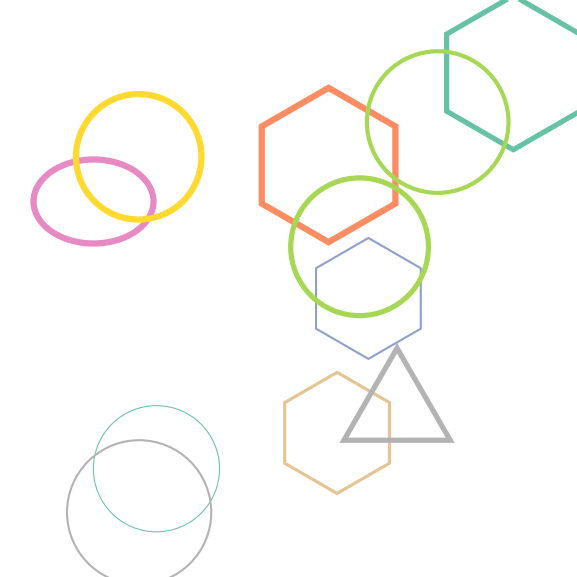[{"shape": "circle", "thickness": 0.5, "radius": 0.55, "center": [0.271, 0.187]}, {"shape": "hexagon", "thickness": 2.5, "radius": 0.67, "center": [0.889, 0.873]}, {"shape": "hexagon", "thickness": 3, "radius": 0.67, "center": [0.569, 0.713]}, {"shape": "hexagon", "thickness": 1, "radius": 0.52, "center": [0.638, 0.482]}, {"shape": "oval", "thickness": 3, "radius": 0.52, "center": [0.162, 0.65]}, {"shape": "circle", "thickness": 2.5, "radius": 0.6, "center": [0.623, 0.572]}, {"shape": "circle", "thickness": 2, "radius": 0.61, "center": [0.758, 0.788]}, {"shape": "circle", "thickness": 3, "radius": 0.54, "center": [0.24, 0.728]}, {"shape": "hexagon", "thickness": 1.5, "radius": 0.52, "center": [0.584, 0.25]}, {"shape": "circle", "thickness": 1, "radius": 0.62, "center": [0.241, 0.112]}, {"shape": "triangle", "thickness": 2.5, "radius": 0.53, "center": [0.688, 0.29]}]